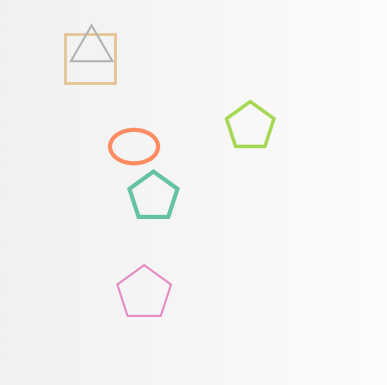[{"shape": "pentagon", "thickness": 3, "radius": 0.33, "center": [0.396, 0.489]}, {"shape": "oval", "thickness": 3, "radius": 0.31, "center": [0.346, 0.619]}, {"shape": "pentagon", "thickness": 1.5, "radius": 0.36, "center": [0.372, 0.238]}, {"shape": "pentagon", "thickness": 2.5, "radius": 0.32, "center": [0.646, 0.672]}, {"shape": "square", "thickness": 2, "radius": 0.32, "center": [0.233, 0.847]}, {"shape": "triangle", "thickness": 1.5, "radius": 0.31, "center": [0.236, 0.872]}]